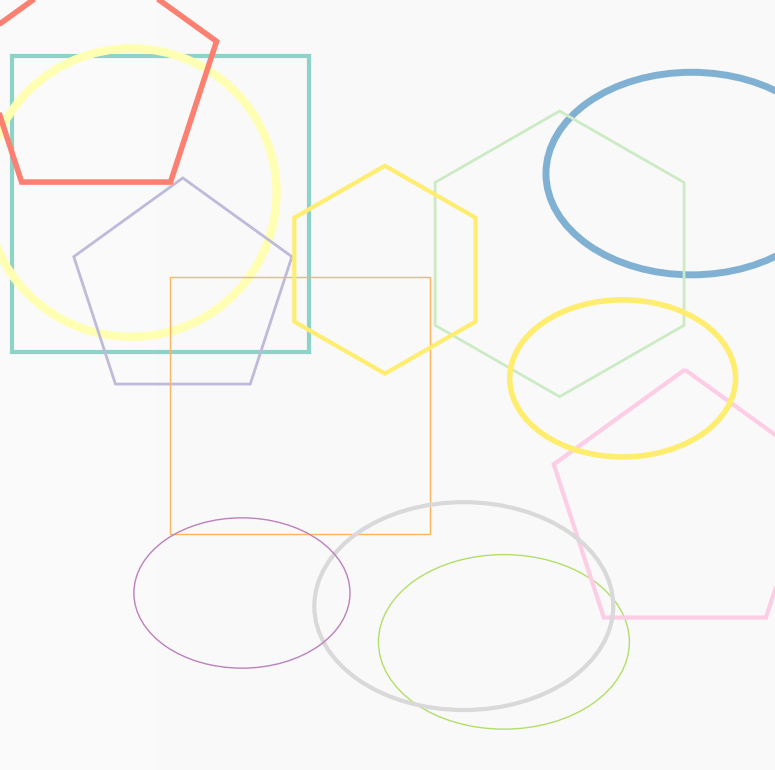[{"shape": "square", "thickness": 1.5, "radius": 0.96, "center": [0.207, 0.735]}, {"shape": "circle", "thickness": 3, "radius": 0.94, "center": [0.17, 0.75]}, {"shape": "pentagon", "thickness": 1, "radius": 0.74, "center": [0.236, 0.621]}, {"shape": "pentagon", "thickness": 2, "radius": 0.82, "center": [0.124, 0.896]}, {"shape": "oval", "thickness": 2.5, "radius": 0.94, "center": [0.892, 0.775]}, {"shape": "square", "thickness": 0.5, "radius": 0.84, "center": [0.387, 0.473]}, {"shape": "oval", "thickness": 0.5, "radius": 0.81, "center": [0.65, 0.166]}, {"shape": "pentagon", "thickness": 1.5, "radius": 0.89, "center": [0.884, 0.342]}, {"shape": "oval", "thickness": 1.5, "radius": 0.96, "center": [0.598, 0.213]}, {"shape": "oval", "thickness": 0.5, "radius": 0.7, "center": [0.312, 0.23]}, {"shape": "hexagon", "thickness": 1, "radius": 0.93, "center": [0.722, 0.67]}, {"shape": "hexagon", "thickness": 1.5, "radius": 0.67, "center": [0.497, 0.65]}, {"shape": "oval", "thickness": 2, "radius": 0.73, "center": [0.803, 0.509]}]